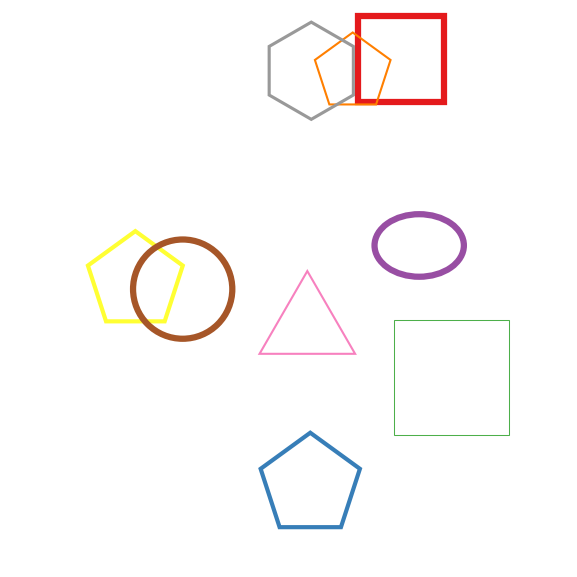[{"shape": "square", "thickness": 3, "radius": 0.37, "center": [0.694, 0.897]}, {"shape": "pentagon", "thickness": 2, "radius": 0.45, "center": [0.537, 0.159]}, {"shape": "square", "thickness": 0.5, "radius": 0.5, "center": [0.781, 0.346]}, {"shape": "oval", "thickness": 3, "radius": 0.39, "center": [0.726, 0.574]}, {"shape": "pentagon", "thickness": 1, "radius": 0.34, "center": [0.611, 0.874]}, {"shape": "pentagon", "thickness": 2, "radius": 0.43, "center": [0.234, 0.513]}, {"shape": "circle", "thickness": 3, "radius": 0.43, "center": [0.316, 0.498]}, {"shape": "triangle", "thickness": 1, "radius": 0.48, "center": [0.532, 0.434]}, {"shape": "hexagon", "thickness": 1.5, "radius": 0.42, "center": [0.539, 0.877]}]